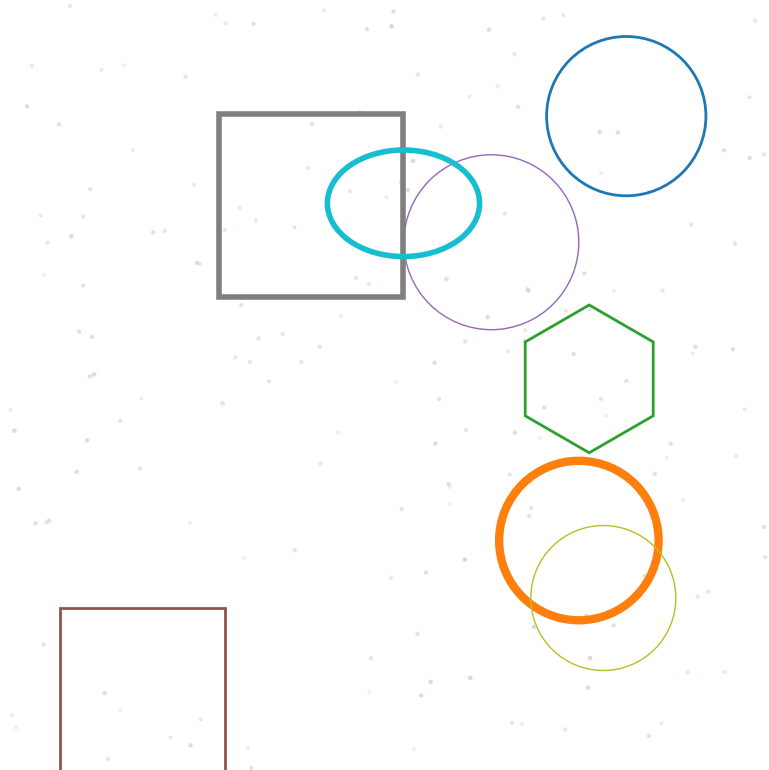[{"shape": "circle", "thickness": 1, "radius": 0.52, "center": [0.813, 0.849]}, {"shape": "circle", "thickness": 3, "radius": 0.52, "center": [0.752, 0.298]}, {"shape": "hexagon", "thickness": 1, "radius": 0.48, "center": [0.765, 0.508]}, {"shape": "circle", "thickness": 0.5, "radius": 0.57, "center": [0.638, 0.685]}, {"shape": "square", "thickness": 1, "radius": 0.53, "center": [0.185, 0.103]}, {"shape": "square", "thickness": 2, "radius": 0.6, "center": [0.404, 0.733]}, {"shape": "circle", "thickness": 0.5, "radius": 0.47, "center": [0.784, 0.223]}, {"shape": "oval", "thickness": 2, "radius": 0.49, "center": [0.524, 0.736]}]